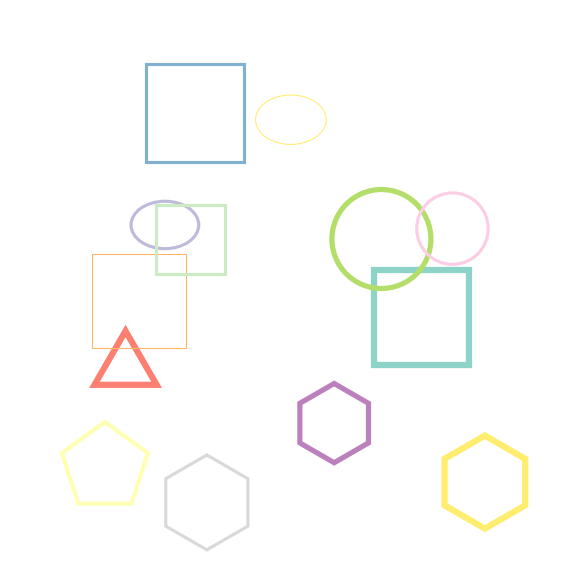[{"shape": "square", "thickness": 3, "radius": 0.41, "center": [0.73, 0.45]}, {"shape": "pentagon", "thickness": 2, "radius": 0.39, "center": [0.182, 0.19]}, {"shape": "oval", "thickness": 1.5, "radius": 0.29, "center": [0.286, 0.61]}, {"shape": "triangle", "thickness": 3, "radius": 0.31, "center": [0.217, 0.364]}, {"shape": "square", "thickness": 1.5, "radius": 0.42, "center": [0.338, 0.803]}, {"shape": "square", "thickness": 0.5, "radius": 0.41, "center": [0.241, 0.477]}, {"shape": "circle", "thickness": 2.5, "radius": 0.43, "center": [0.66, 0.585]}, {"shape": "circle", "thickness": 1.5, "radius": 0.31, "center": [0.783, 0.603]}, {"shape": "hexagon", "thickness": 1.5, "radius": 0.41, "center": [0.358, 0.129]}, {"shape": "hexagon", "thickness": 2.5, "radius": 0.34, "center": [0.579, 0.266]}, {"shape": "square", "thickness": 1.5, "radius": 0.3, "center": [0.329, 0.585]}, {"shape": "oval", "thickness": 0.5, "radius": 0.31, "center": [0.504, 0.792]}, {"shape": "hexagon", "thickness": 3, "radius": 0.4, "center": [0.84, 0.164]}]